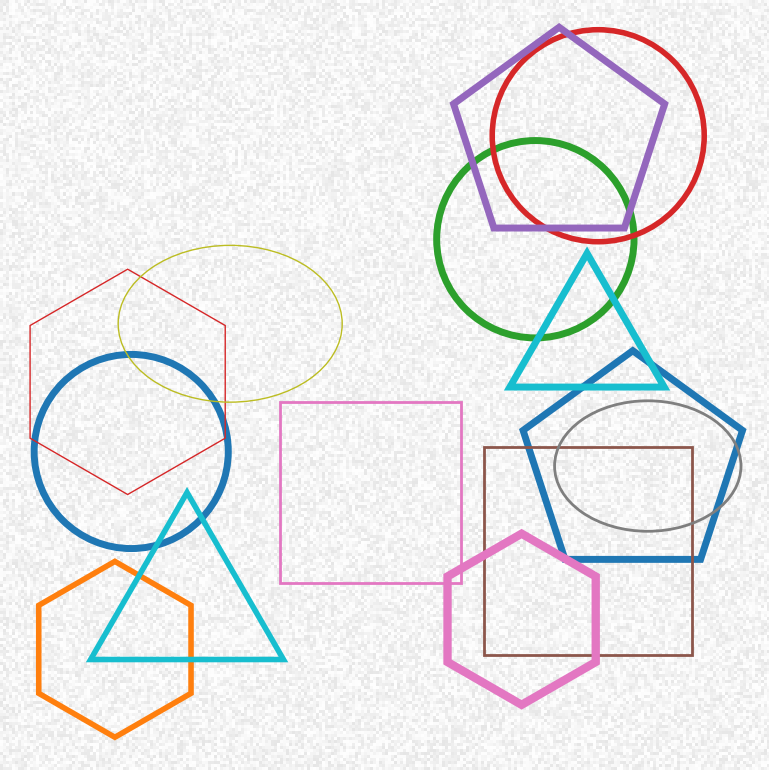[{"shape": "pentagon", "thickness": 2.5, "radius": 0.75, "center": [0.822, 0.395]}, {"shape": "circle", "thickness": 2.5, "radius": 0.63, "center": [0.17, 0.414]}, {"shape": "hexagon", "thickness": 2, "radius": 0.57, "center": [0.149, 0.157]}, {"shape": "circle", "thickness": 2.5, "radius": 0.64, "center": [0.695, 0.689]}, {"shape": "hexagon", "thickness": 0.5, "radius": 0.73, "center": [0.166, 0.504]}, {"shape": "circle", "thickness": 2, "radius": 0.69, "center": [0.777, 0.824]}, {"shape": "pentagon", "thickness": 2.5, "radius": 0.72, "center": [0.726, 0.82]}, {"shape": "square", "thickness": 1, "radius": 0.68, "center": [0.763, 0.284]}, {"shape": "hexagon", "thickness": 3, "radius": 0.56, "center": [0.677, 0.196]}, {"shape": "square", "thickness": 1, "radius": 0.59, "center": [0.481, 0.361]}, {"shape": "oval", "thickness": 1, "radius": 0.61, "center": [0.841, 0.395]}, {"shape": "oval", "thickness": 0.5, "radius": 0.73, "center": [0.299, 0.58]}, {"shape": "triangle", "thickness": 2.5, "radius": 0.58, "center": [0.762, 0.555]}, {"shape": "triangle", "thickness": 2, "radius": 0.72, "center": [0.243, 0.216]}]